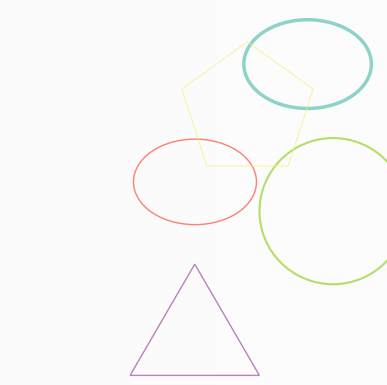[{"shape": "oval", "thickness": 2.5, "radius": 0.82, "center": [0.794, 0.834]}, {"shape": "oval", "thickness": 1, "radius": 0.79, "center": [0.503, 0.528]}, {"shape": "circle", "thickness": 1.5, "radius": 0.95, "center": [0.859, 0.452]}, {"shape": "triangle", "thickness": 1, "radius": 0.96, "center": [0.503, 0.121]}, {"shape": "pentagon", "thickness": 0.5, "radius": 0.89, "center": [0.639, 0.713]}]